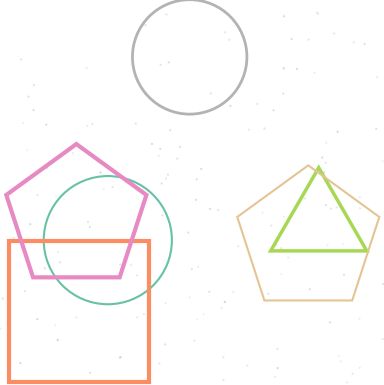[{"shape": "circle", "thickness": 1.5, "radius": 0.83, "center": [0.28, 0.376]}, {"shape": "square", "thickness": 3, "radius": 0.91, "center": [0.205, 0.191]}, {"shape": "pentagon", "thickness": 3, "radius": 0.96, "center": [0.198, 0.434]}, {"shape": "triangle", "thickness": 2.5, "radius": 0.72, "center": [0.828, 0.42]}, {"shape": "pentagon", "thickness": 1.5, "radius": 0.97, "center": [0.801, 0.377]}, {"shape": "circle", "thickness": 2, "radius": 0.74, "center": [0.493, 0.852]}]